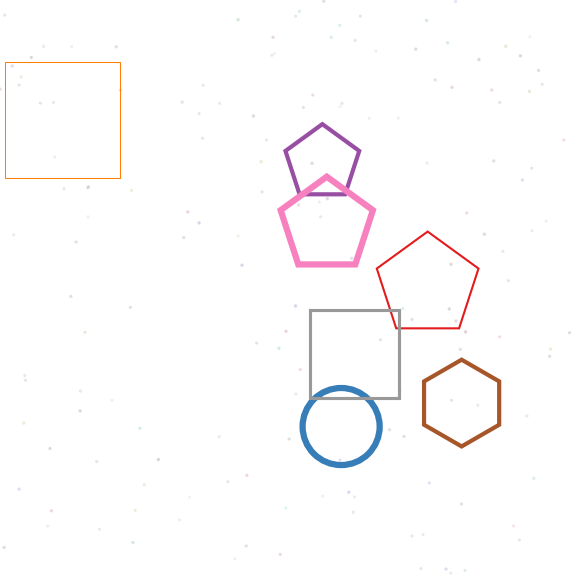[{"shape": "pentagon", "thickness": 1, "radius": 0.46, "center": [0.741, 0.506]}, {"shape": "circle", "thickness": 3, "radius": 0.33, "center": [0.591, 0.261]}, {"shape": "pentagon", "thickness": 2, "radius": 0.34, "center": [0.558, 0.717]}, {"shape": "square", "thickness": 0.5, "radius": 0.5, "center": [0.108, 0.791]}, {"shape": "hexagon", "thickness": 2, "radius": 0.38, "center": [0.799, 0.301]}, {"shape": "pentagon", "thickness": 3, "radius": 0.42, "center": [0.566, 0.609]}, {"shape": "square", "thickness": 1.5, "radius": 0.38, "center": [0.614, 0.386]}]